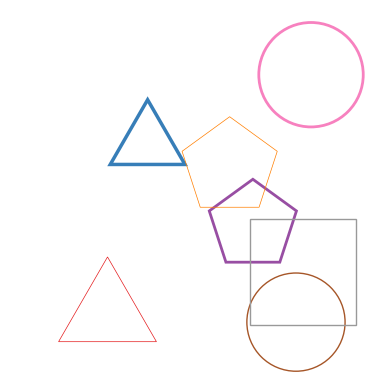[{"shape": "triangle", "thickness": 0.5, "radius": 0.73, "center": [0.279, 0.186]}, {"shape": "triangle", "thickness": 2.5, "radius": 0.56, "center": [0.383, 0.629]}, {"shape": "pentagon", "thickness": 2, "radius": 0.6, "center": [0.657, 0.415]}, {"shape": "pentagon", "thickness": 0.5, "radius": 0.65, "center": [0.597, 0.567]}, {"shape": "circle", "thickness": 1, "radius": 0.64, "center": [0.769, 0.163]}, {"shape": "circle", "thickness": 2, "radius": 0.68, "center": [0.808, 0.806]}, {"shape": "square", "thickness": 1, "radius": 0.68, "center": [0.787, 0.294]}]